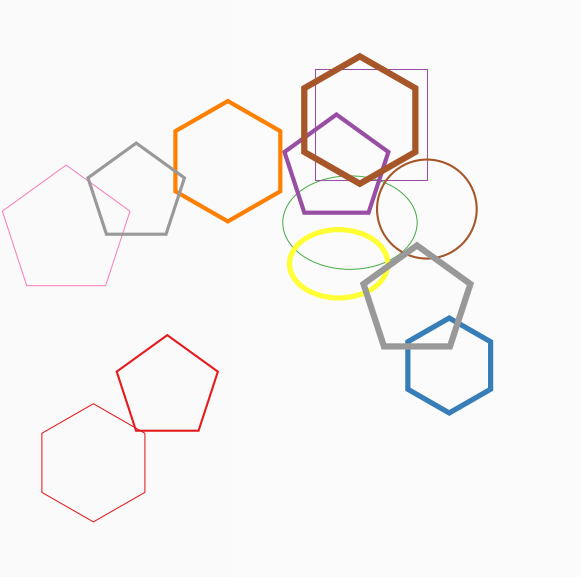[{"shape": "hexagon", "thickness": 0.5, "radius": 0.51, "center": [0.161, 0.198]}, {"shape": "pentagon", "thickness": 1, "radius": 0.46, "center": [0.288, 0.327]}, {"shape": "hexagon", "thickness": 2.5, "radius": 0.41, "center": [0.773, 0.366]}, {"shape": "oval", "thickness": 0.5, "radius": 0.58, "center": [0.602, 0.614]}, {"shape": "square", "thickness": 0.5, "radius": 0.48, "center": [0.638, 0.783]}, {"shape": "pentagon", "thickness": 2, "radius": 0.47, "center": [0.579, 0.707]}, {"shape": "hexagon", "thickness": 2, "radius": 0.52, "center": [0.392, 0.72]}, {"shape": "oval", "thickness": 2.5, "radius": 0.42, "center": [0.583, 0.542]}, {"shape": "hexagon", "thickness": 3, "radius": 0.55, "center": [0.619, 0.791]}, {"shape": "circle", "thickness": 1, "radius": 0.43, "center": [0.734, 0.637]}, {"shape": "pentagon", "thickness": 0.5, "radius": 0.58, "center": [0.114, 0.598]}, {"shape": "pentagon", "thickness": 3, "radius": 0.48, "center": [0.717, 0.477]}, {"shape": "pentagon", "thickness": 1.5, "radius": 0.44, "center": [0.234, 0.664]}]